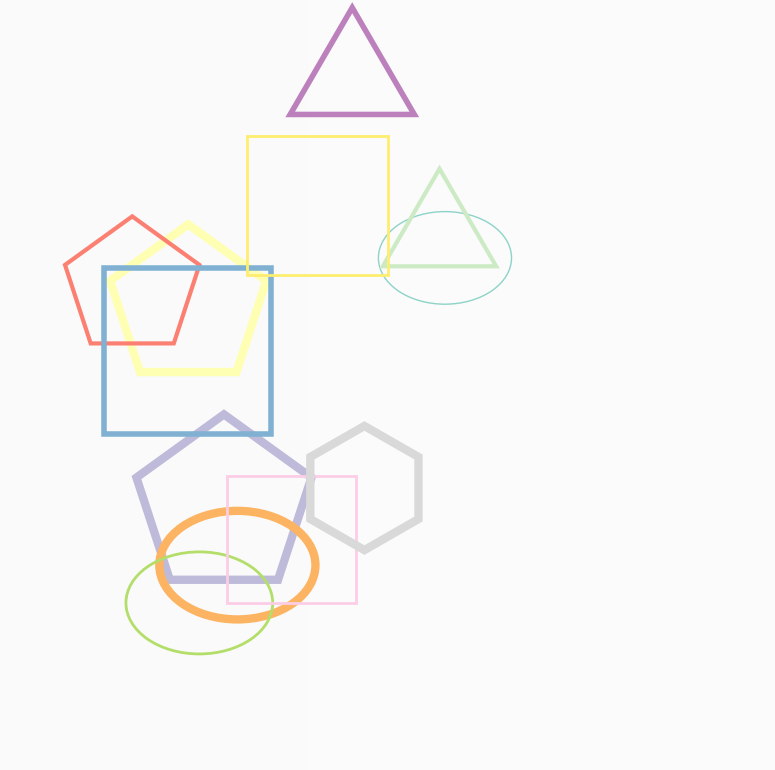[{"shape": "oval", "thickness": 0.5, "radius": 0.43, "center": [0.574, 0.665]}, {"shape": "pentagon", "thickness": 3, "radius": 0.53, "center": [0.243, 0.603]}, {"shape": "pentagon", "thickness": 3, "radius": 0.59, "center": [0.289, 0.343]}, {"shape": "pentagon", "thickness": 1.5, "radius": 0.46, "center": [0.171, 0.628]}, {"shape": "square", "thickness": 2, "radius": 0.54, "center": [0.242, 0.544]}, {"shape": "oval", "thickness": 3, "radius": 0.5, "center": [0.306, 0.266]}, {"shape": "oval", "thickness": 1, "radius": 0.47, "center": [0.257, 0.217]}, {"shape": "square", "thickness": 1, "radius": 0.41, "center": [0.376, 0.3]}, {"shape": "hexagon", "thickness": 3, "radius": 0.4, "center": [0.47, 0.366]}, {"shape": "triangle", "thickness": 2, "radius": 0.46, "center": [0.454, 0.898]}, {"shape": "triangle", "thickness": 1.5, "radius": 0.42, "center": [0.567, 0.696]}, {"shape": "square", "thickness": 1, "radius": 0.45, "center": [0.41, 0.733]}]